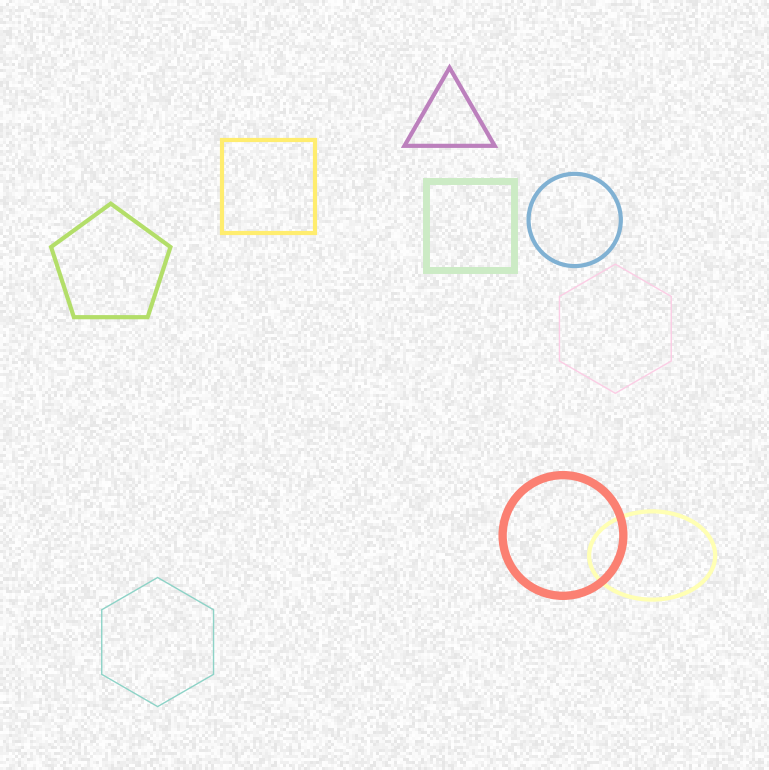[{"shape": "hexagon", "thickness": 0.5, "radius": 0.42, "center": [0.205, 0.166]}, {"shape": "oval", "thickness": 1.5, "radius": 0.41, "center": [0.847, 0.279]}, {"shape": "circle", "thickness": 3, "radius": 0.39, "center": [0.731, 0.305]}, {"shape": "circle", "thickness": 1.5, "radius": 0.3, "center": [0.746, 0.714]}, {"shape": "pentagon", "thickness": 1.5, "radius": 0.41, "center": [0.144, 0.654]}, {"shape": "hexagon", "thickness": 0.5, "radius": 0.42, "center": [0.799, 0.573]}, {"shape": "triangle", "thickness": 1.5, "radius": 0.34, "center": [0.584, 0.844]}, {"shape": "square", "thickness": 2.5, "radius": 0.29, "center": [0.611, 0.707]}, {"shape": "square", "thickness": 1.5, "radius": 0.3, "center": [0.349, 0.758]}]